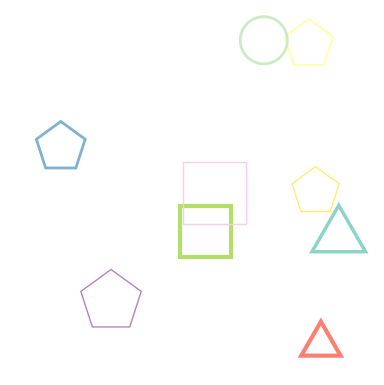[{"shape": "triangle", "thickness": 2.5, "radius": 0.4, "center": [0.88, 0.386]}, {"shape": "pentagon", "thickness": 1.5, "radius": 0.33, "center": [0.802, 0.885]}, {"shape": "triangle", "thickness": 3, "radius": 0.29, "center": [0.834, 0.106]}, {"shape": "pentagon", "thickness": 2, "radius": 0.33, "center": [0.158, 0.618]}, {"shape": "square", "thickness": 3, "radius": 0.33, "center": [0.534, 0.398]}, {"shape": "square", "thickness": 1, "radius": 0.41, "center": [0.558, 0.499]}, {"shape": "pentagon", "thickness": 1, "radius": 0.41, "center": [0.288, 0.218]}, {"shape": "circle", "thickness": 2, "radius": 0.31, "center": [0.685, 0.895]}, {"shape": "pentagon", "thickness": 1, "radius": 0.32, "center": [0.82, 0.503]}]